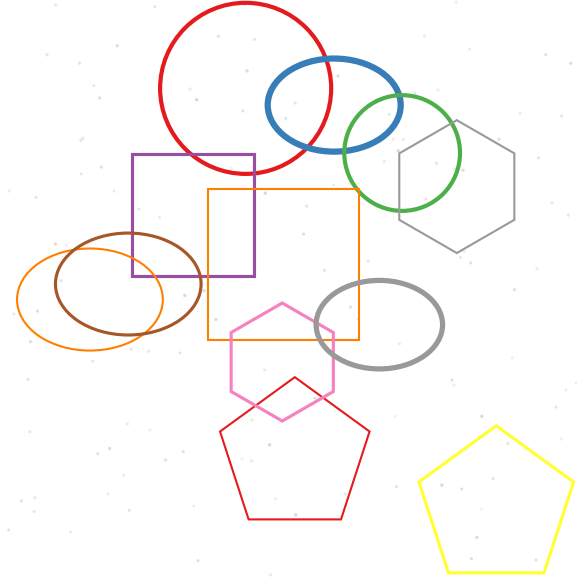[{"shape": "circle", "thickness": 2, "radius": 0.74, "center": [0.425, 0.846]}, {"shape": "pentagon", "thickness": 1, "radius": 0.68, "center": [0.51, 0.21]}, {"shape": "oval", "thickness": 3, "radius": 0.58, "center": [0.579, 0.817]}, {"shape": "circle", "thickness": 2, "radius": 0.5, "center": [0.696, 0.734]}, {"shape": "square", "thickness": 1.5, "radius": 0.53, "center": [0.334, 0.626]}, {"shape": "square", "thickness": 1, "radius": 0.65, "center": [0.491, 0.542]}, {"shape": "oval", "thickness": 1, "radius": 0.63, "center": [0.156, 0.48]}, {"shape": "pentagon", "thickness": 1.5, "radius": 0.7, "center": [0.859, 0.121]}, {"shape": "oval", "thickness": 1.5, "radius": 0.63, "center": [0.222, 0.507]}, {"shape": "hexagon", "thickness": 1.5, "radius": 0.51, "center": [0.489, 0.372]}, {"shape": "hexagon", "thickness": 1, "radius": 0.58, "center": [0.791, 0.676]}, {"shape": "oval", "thickness": 2.5, "radius": 0.55, "center": [0.657, 0.437]}]